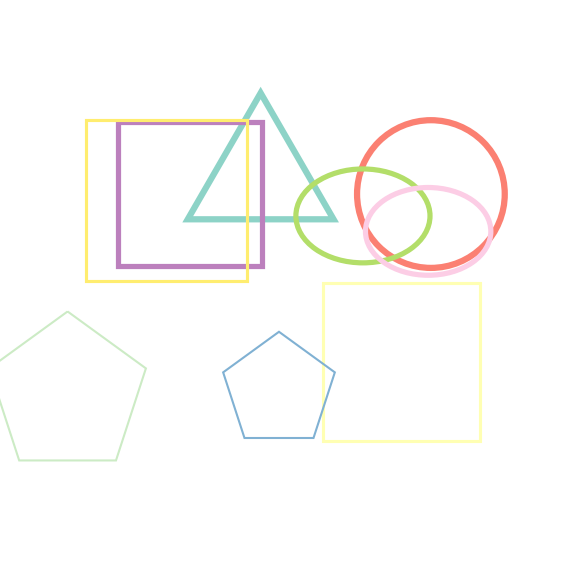[{"shape": "triangle", "thickness": 3, "radius": 0.73, "center": [0.451, 0.692]}, {"shape": "square", "thickness": 1.5, "radius": 0.68, "center": [0.695, 0.372]}, {"shape": "circle", "thickness": 3, "radius": 0.64, "center": [0.746, 0.663]}, {"shape": "pentagon", "thickness": 1, "radius": 0.51, "center": [0.483, 0.323]}, {"shape": "oval", "thickness": 2.5, "radius": 0.58, "center": [0.628, 0.625]}, {"shape": "oval", "thickness": 2.5, "radius": 0.54, "center": [0.741, 0.598]}, {"shape": "square", "thickness": 2.5, "radius": 0.62, "center": [0.328, 0.663]}, {"shape": "pentagon", "thickness": 1, "radius": 0.71, "center": [0.117, 0.317]}, {"shape": "square", "thickness": 1.5, "radius": 0.7, "center": [0.288, 0.652]}]